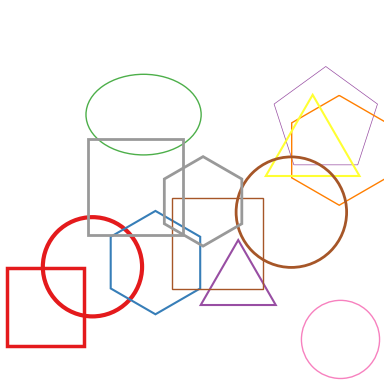[{"shape": "square", "thickness": 2.5, "radius": 0.5, "center": [0.118, 0.202]}, {"shape": "circle", "thickness": 3, "radius": 0.64, "center": [0.24, 0.307]}, {"shape": "hexagon", "thickness": 1.5, "radius": 0.67, "center": [0.404, 0.318]}, {"shape": "oval", "thickness": 1, "radius": 0.75, "center": [0.373, 0.702]}, {"shape": "triangle", "thickness": 1.5, "radius": 0.56, "center": [0.619, 0.264]}, {"shape": "pentagon", "thickness": 0.5, "radius": 0.71, "center": [0.846, 0.686]}, {"shape": "hexagon", "thickness": 1, "radius": 0.71, "center": [0.881, 0.61]}, {"shape": "triangle", "thickness": 1.5, "radius": 0.7, "center": [0.812, 0.613]}, {"shape": "circle", "thickness": 2, "radius": 0.72, "center": [0.757, 0.449]}, {"shape": "square", "thickness": 1, "radius": 0.6, "center": [0.565, 0.368]}, {"shape": "circle", "thickness": 1, "radius": 0.51, "center": [0.884, 0.118]}, {"shape": "square", "thickness": 2, "radius": 0.62, "center": [0.352, 0.514]}, {"shape": "hexagon", "thickness": 2, "radius": 0.58, "center": [0.527, 0.477]}]